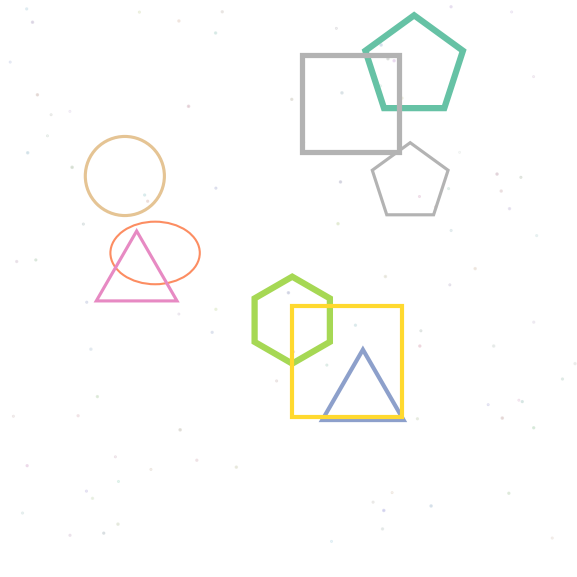[{"shape": "pentagon", "thickness": 3, "radius": 0.44, "center": [0.717, 0.884]}, {"shape": "oval", "thickness": 1, "radius": 0.39, "center": [0.269, 0.561]}, {"shape": "triangle", "thickness": 2, "radius": 0.41, "center": [0.628, 0.312]}, {"shape": "triangle", "thickness": 1.5, "radius": 0.4, "center": [0.237, 0.518]}, {"shape": "hexagon", "thickness": 3, "radius": 0.38, "center": [0.506, 0.445]}, {"shape": "square", "thickness": 2, "radius": 0.48, "center": [0.601, 0.373]}, {"shape": "circle", "thickness": 1.5, "radius": 0.34, "center": [0.216, 0.694]}, {"shape": "square", "thickness": 2.5, "radius": 0.42, "center": [0.607, 0.819]}, {"shape": "pentagon", "thickness": 1.5, "radius": 0.35, "center": [0.71, 0.683]}]